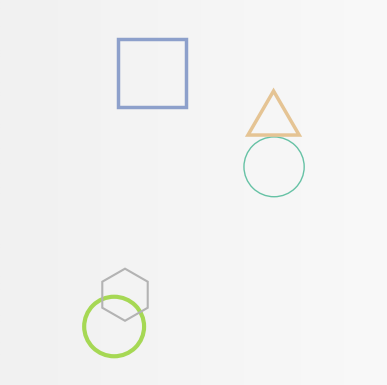[{"shape": "circle", "thickness": 1, "radius": 0.39, "center": [0.707, 0.567]}, {"shape": "square", "thickness": 2.5, "radius": 0.44, "center": [0.393, 0.81]}, {"shape": "circle", "thickness": 3, "radius": 0.39, "center": [0.295, 0.152]}, {"shape": "triangle", "thickness": 2.5, "radius": 0.38, "center": [0.706, 0.687]}, {"shape": "hexagon", "thickness": 1.5, "radius": 0.34, "center": [0.323, 0.234]}]